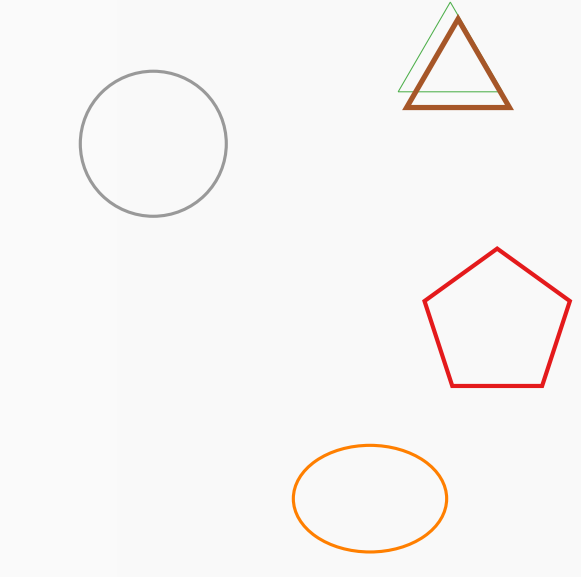[{"shape": "pentagon", "thickness": 2, "radius": 0.66, "center": [0.855, 0.437]}, {"shape": "triangle", "thickness": 0.5, "radius": 0.52, "center": [0.775, 0.892]}, {"shape": "oval", "thickness": 1.5, "radius": 0.66, "center": [0.637, 0.136]}, {"shape": "triangle", "thickness": 2.5, "radius": 0.51, "center": [0.788, 0.864]}, {"shape": "circle", "thickness": 1.5, "radius": 0.63, "center": [0.264, 0.75]}]